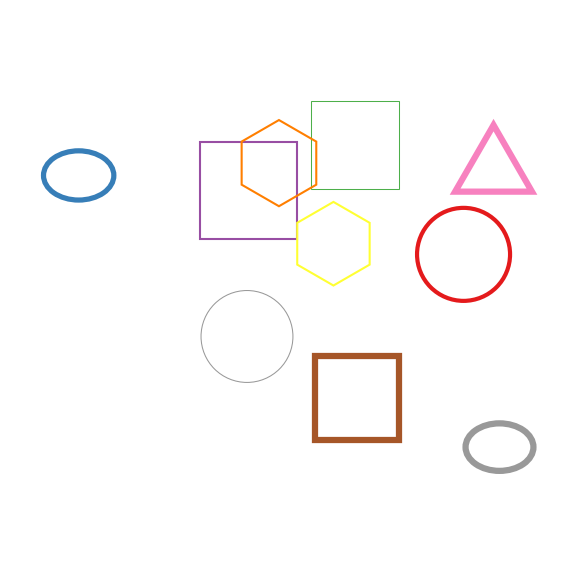[{"shape": "circle", "thickness": 2, "radius": 0.4, "center": [0.803, 0.559]}, {"shape": "oval", "thickness": 2.5, "radius": 0.3, "center": [0.136, 0.695]}, {"shape": "square", "thickness": 0.5, "radius": 0.38, "center": [0.615, 0.748]}, {"shape": "square", "thickness": 1, "radius": 0.42, "center": [0.43, 0.669]}, {"shape": "hexagon", "thickness": 1, "radius": 0.37, "center": [0.483, 0.717]}, {"shape": "hexagon", "thickness": 1, "radius": 0.36, "center": [0.577, 0.577]}, {"shape": "square", "thickness": 3, "radius": 0.36, "center": [0.618, 0.309]}, {"shape": "triangle", "thickness": 3, "radius": 0.38, "center": [0.855, 0.706]}, {"shape": "oval", "thickness": 3, "radius": 0.29, "center": [0.865, 0.225]}, {"shape": "circle", "thickness": 0.5, "radius": 0.4, "center": [0.428, 0.416]}]